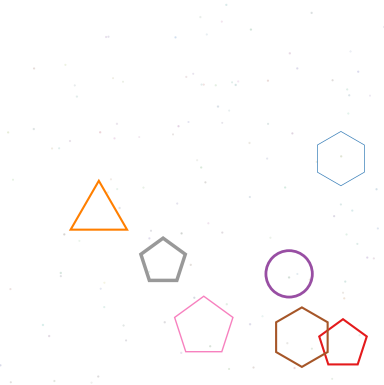[{"shape": "pentagon", "thickness": 1.5, "radius": 0.32, "center": [0.891, 0.106]}, {"shape": "hexagon", "thickness": 0.5, "radius": 0.35, "center": [0.885, 0.588]}, {"shape": "circle", "thickness": 2, "radius": 0.3, "center": [0.751, 0.289]}, {"shape": "triangle", "thickness": 1.5, "radius": 0.42, "center": [0.257, 0.446]}, {"shape": "hexagon", "thickness": 1.5, "radius": 0.39, "center": [0.784, 0.124]}, {"shape": "pentagon", "thickness": 1, "radius": 0.4, "center": [0.529, 0.151]}, {"shape": "pentagon", "thickness": 2.5, "radius": 0.3, "center": [0.424, 0.321]}]